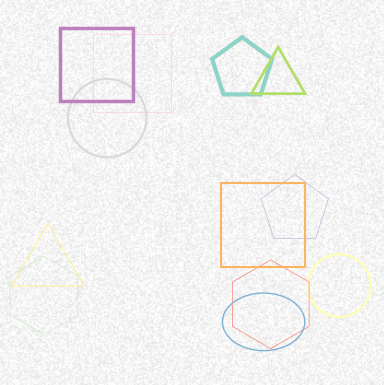[{"shape": "pentagon", "thickness": 3, "radius": 0.41, "center": [0.629, 0.821]}, {"shape": "circle", "thickness": 1.5, "radius": 0.41, "center": [0.881, 0.258]}, {"shape": "pentagon", "thickness": 0.5, "radius": 0.46, "center": [0.766, 0.455]}, {"shape": "hexagon", "thickness": 0.5, "radius": 0.58, "center": [0.703, 0.21]}, {"shape": "oval", "thickness": 1, "radius": 0.53, "center": [0.685, 0.164]}, {"shape": "square", "thickness": 1.5, "radius": 0.55, "center": [0.683, 0.415]}, {"shape": "triangle", "thickness": 2, "radius": 0.4, "center": [0.723, 0.797]}, {"shape": "square", "thickness": 0.5, "radius": 0.5, "center": [0.343, 0.811]}, {"shape": "circle", "thickness": 1.5, "radius": 0.51, "center": [0.278, 0.693]}, {"shape": "square", "thickness": 2.5, "radius": 0.47, "center": [0.252, 0.833]}, {"shape": "hexagon", "thickness": 0.5, "radius": 0.51, "center": [0.114, 0.233]}, {"shape": "triangle", "thickness": 0.5, "radius": 0.54, "center": [0.125, 0.312]}]